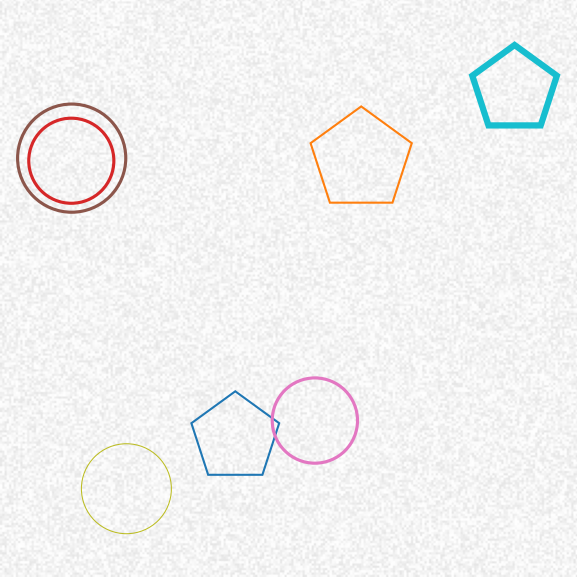[{"shape": "pentagon", "thickness": 1, "radius": 0.4, "center": [0.407, 0.242]}, {"shape": "pentagon", "thickness": 1, "radius": 0.46, "center": [0.625, 0.723]}, {"shape": "circle", "thickness": 1.5, "radius": 0.37, "center": [0.123, 0.721]}, {"shape": "circle", "thickness": 1.5, "radius": 0.47, "center": [0.124, 0.725]}, {"shape": "circle", "thickness": 1.5, "radius": 0.37, "center": [0.545, 0.271]}, {"shape": "circle", "thickness": 0.5, "radius": 0.39, "center": [0.219, 0.153]}, {"shape": "pentagon", "thickness": 3, "radius": 0.38, "center": [0.891, 0.844]}]